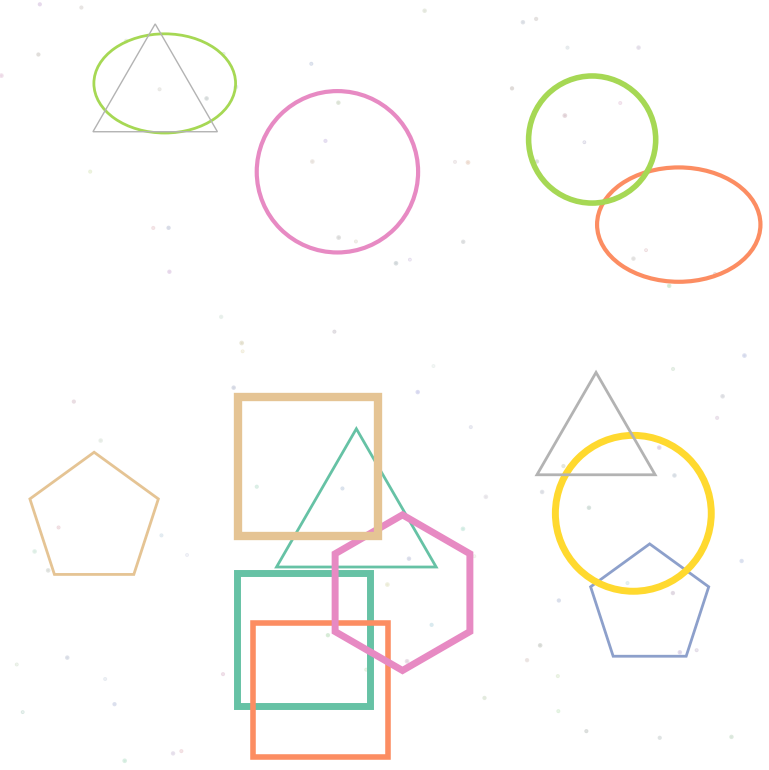[{"shape": "triangle", "thickness": 1, "radius": 0.6, "center": [0.463, 0.323]}, {"shape": "square", "thickness": 2.5, "radius": 0.43, "center": [0.395, 0.169]}, {"shape": "oval", "thickness": 1.5, "radius": 0.53, "center": [0.882, 0.708]}, {"shape": "square", "thickness": 2, "radius": 0.44, "center": [0.416, 0.104]}, {"shape": "pentagon", "thickness": 1, "radius": 0.4, "center": [0.844, 0.213]}, {"shape": "hexagon", "thickness": 2.5, "radius": 0.51, "center": [0.523, 0.23]}, {"shape": "circle", "thickness": 1.5, "radius": 0.52, "center": [0.438, 0.777]}, {"shape": "circle", "thickness": 2, "radius": 0.41, "center": [0.769, 0.819]}, {"shape": "oval", "thickness": 1, "radius": 0.46, "center": [0.214, 0.892]}, {"shape": "circle", "thickness": 2.5, "radius": 0.51, "center": [0.822, 0.333]}, {"shape": "pentagon", "thickness": 1, "radius": 0.44, "center": [0.122, 0.325]}, {"shape": "square", "thickness": 3, "radius": 0.45, "center": [0.4, 0.395]}, {"shape": "triangle", "thickness": 1, "radius": 0.44, "center": [0.774, 0.428]}, {"shape": "triangle", "thickness": 0.5, "radius": 0.47, "center": [0.202, 0.876]}]